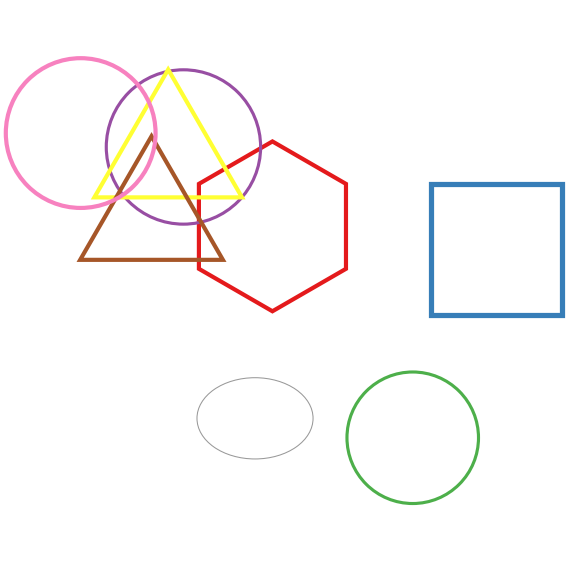[{"shape": "hexagon", "thickness": 2, "radius": 0.74, "center": [0.472, 0.607]}, {"shape": "square", "thickness": 2.5, "radius": 0.56, "center": [0.86, 0.567]}, {"shape": "circle", "thickness": 1.5, "radius": 0.57, "center": [0.715, 0.241]}, {"shape": "circle", "thickness": 1.5, "radius": 0.67, "center": [0.318, 0.745]}, {"shape": "triangle", "thickness": 2, "radius": 0.74, "center": [0.291, 0.731]}, {"shape": "triangle", "thickness": 2, "radius": 0.71, "center": [0.262, 0.621]}, {"shape": "circle", "thickness": 2, "radius": 0.65, "center": [0.14, 0.769]}, {"shape": "oval", "thickness": 0.5, "radius": 0.5, "center": [0.442, 0.275]}]